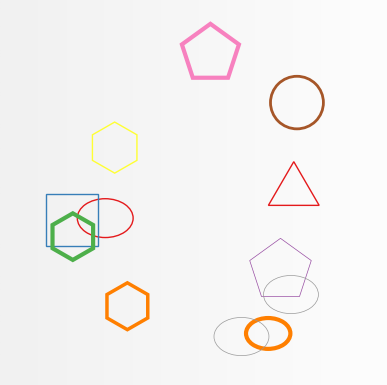[{"shape": "triangle", "thickness": 1, "radius": 0.38, "center": [0.758, 0.504]}, {"shape": "oval", "thickness": 1, "radius": 0.36, "center": [0.272, 0.433]}, {"shape": "square", "thickness": 1, "radius": 0.34, "center": [0.186, 0.428]}, {"shape": "hexagon", "thickness": 3, "radius": 0.3, "center": [0.188, 0.385]}, {"shape": "pentagon", "thickness": 0.5, "radius": 0.42, "center": [0.724, 0.297]}, {"shape": "oval", "thickness": 3, "radius": 0.29, "center": [0.692, 0.134]}, {"shape": "hexagon", "thickness": 2.5, "radius": 0.3, "center": [0.329, 0.205]}, {"shape": "hexagon", "thickness": 1, "radius": 0.33, "center": [0.296, 0.617]}, {"shape": "circle", "thickness": 2, "radius": 0.34, "center": [0.766, 0.734]}, {"shape": "pentagon", "thickness": 3, "radius": 0.39, "center": [0.543, 0.861]}, {"shape": "oval", "thickness": 0.5, "radius": 0.35, "center": [0.751, 0.235]}, {"shape": "oval", "thickness": 0.5, "radius": 0.35, "center": [0.623, 0.126]}]